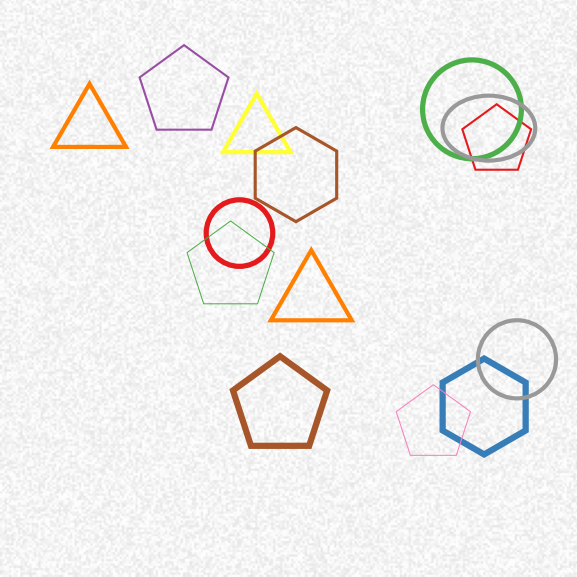[{"shape": "pentagon", "thickness": 1, "radius": 0.31, "center": [0.86, 0.756]}, {"shape": "circle", "thickness": 2.5, "radius": 0.29, "center": [0.415, 0.596]}, {"shape": "hexagon", "thickness": 3, "radius": 0.42, "center": [0.838, 0.295]}, {"shape": "pentagon", "thickness": 0.5, "radius": 0.4, "center": [0.399, 0.537]}, {"shape": "circle", "thickness": 2.5, "radius": 0.43, "center": [0.817, 0.81]}, {"shape": "pentagon", "thickness": 1, "radius": 0.4, "center": [0.319, 0.84]}, {"shape": "triangle", "thickness": 2, "radius": 0.36, "center": [0.155, 0.781]}, {"shape": "triangle", "thickness": 2, "radius": 0.4, "center": [0.539, 0.485]}, {"shape": "triangle", "thickness": 2, "radius": 0.34, "center": [0.445, 0.769]}, {"shape": "hexagon", "thickness": 1.5, "radius": 0.41, "center": [0.512, 0.697]}, {"shape": "pentagon", "thickness": 3, "radius": 0.43, "center": [0.485, 0.297]}, {"shape": "pentagon", "thickness": 0.5, "radius": 0.34, "center": [0.75, 0.265]}, {"shape": "oval", "thickness": 2, "radius": 0.4, "center": [0.847, 0.777]}, {"shape": "circle", "thickness": 2, "radius": 0.34, "center": [0.895, 0.377]}]